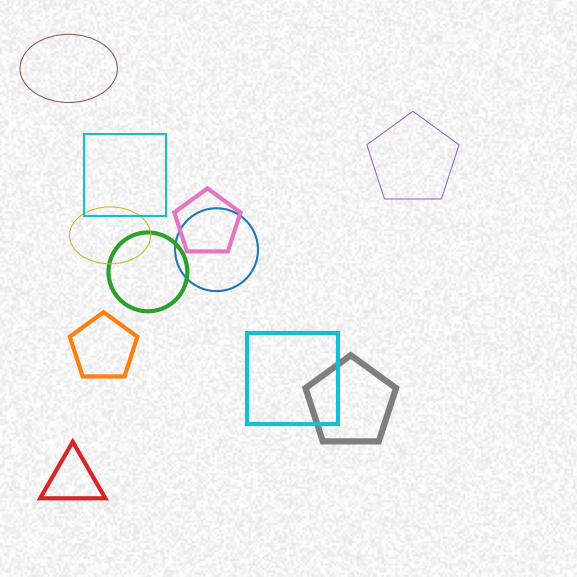[{"shape": "circle", "thickness": 1, "radius": 0.36, "center": [0.375, 0.567]}, {"shape": "pentagon", "thickness": 2, "radius": 0.31, "center": [0.179, 0.397]}, {"shape": "circle", "thickness": 2, "radius": 0.34, "center": [0.256, 0.528]}, {"shape": "triangle", "thickness": 2, "radius": 0.33, "center": [0.126, 0.169]}, {"shape": "pentagon", "thickness": 0.5, "radius": 0.42, "center": [0.715, 0.722]}, {"shape": "oval", "thickness": 0.5, "radius": 0.42, "center": [0.119, 0.881]}, {"shape": "pentagon", "thickness": 2, "radius": 0.3, "center": [0.359, 0.613]}, {"shape": "pentagon", "thickness": 3, "radius": 0.41, "center": [0.607, 0.302]}, {"shape": "oval", "thickness": 0.5, "radius": 0.35, "center": [0.191, 0.592]}, {"shape": "square", "thickness": 1, "radius": 0.36, "center": [0.217, 0.696]}, {"shape": "square", "thickness": 2, "radius": 0.4, "center": [0.506, 0.344]}]